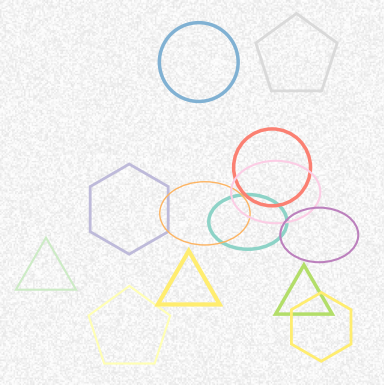[{"shape": "oval", "thickness": 2.5, "radius": 0.51, "center": [0.644, 0.424]}, {"shape": "pentagon", "thickness": 1.5, "radius": 0.56, "center": [0.336, 0.146]}, {"shape": "hexagon", "thickness": 2, "radius": 0.59, "center": [0.336, 0.457]}, {"shape": "circle", "thickness": 2.5, "radius": 0.5, "center": [0.707, 0.565]}, {"shape": "circle", "thickness": 2.5, "radius": 0.51, "center": [0.516, 0.839]}, {"shape": "oval", "thickness": 1, "radius": 0.59, "center": [0.532, 0.446]}, {"shape": "triangle", "thickness": 2.5, "radius": 0.43, "center": [0.789, 0.227]}, {"shape": "oval", "thickness": 1.5, "radius": 0.58, "center": [0.716, 0.501]}, {"shape": "pentagon", "thickness": 2, "radius": 0.56, "center": [0.77, 0.854]}, {"shape": "oval", "thickness": 1.5, "radius": 0.51, "center": [0.829, 0.39]}, {"shape": "triangle", "thickness": 1.5, "radius": 0.45, "center": [0.119, 0.293]}, {"shape": "triangle", "thickness": 3, "radius": 0.46, "center": [0.49, 0.256]}, {"shape": "hexagon", "thickness": 2, "radius": 0.45, "center": [0.834, 0.151]}]